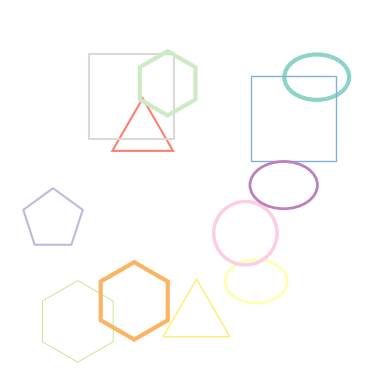[{"shape": "oval", "thickness": 3, "radius": 0.42, "center": [0.823, 0.8]}, {"shape": "oval", "thickness": 2, "radius": 0.4, "center": [0.666, 0.269]}, {"shape": "pentagon", "thickness": 1.5, "radius": 0.41, "center": [0.138, 0.43]}, {"shape": "triangle", "thickness": 1.5, "radius": 0.46, "center": [0.371, 0.654]}, {"shape": "square", "thickness": 1, "radius": 0.55, "center": [0.762, 0.693]}, {"shape": "hexagon", "thickness": 3, "radius": 0.5, "center": [0.349, 0.219]}, {"shape": "hexagon", "thickness": 0.5, "radius": 0.53, "center": [0.202, 0.165]}, {"shape": "circle", "thickness": 2.5, "radius": 0.41, "center": [0.637, 0.394]}, {"shape": "square", "thickness": 1.5, "radius": 0.55, "center": [0.342, 0.75]}, {"shape": "oval", "thickness": 2, "radius": 0.44, "center": [0.737, 0.519]}, {"shape": "hexagon", "thickness": 3, "radius": 0.42, "center": [0.435, 0.784]}, {"shape": "triangle", "thickness": 1, "radius": 0.5, "center": [0.51, 0.175]}]